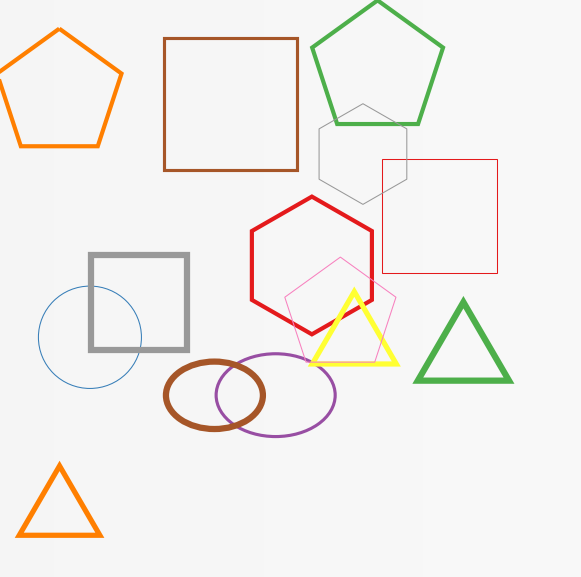[{"shape": "hexagon", "thickness": 2, "radius": 0.6, "center": [0.537, 0.539]}, {"shape": "square", "thickness": 0.5, "radius": 0.49, "center": [0.755, 0.625]}, {"shape": "circle", "thickness": 0.5, "radius": 0.44, "center": [0.155, 0.415]}, {"shape": "pentagon", "thickness": 2, "radius": 0.59, "center": [0.65, 0.88]}, {"shape": "triangle", "thickness": 3, "radius": 0.45, "center": [0.797, 0.385]}, {"shape": "oval", "thickness": 1.5, "radius": 0.51, "center": [0.474, 0.315]}, {"shape": "triangle", "thickness": 2.5, "radius": 0.4, "center": [0.102, 0.112]}, {"shape": "pentagon", "thickness": 2, "radius": 0.56, "center": [0.102, 0.837]}, {"shape": "triangle", "thickness": 2.5, "radius": 0.42, "center": [0.61, 0.411]}, {"shape": "square", "thickness": 1.5, "radius": 0.57, "center": [0.397, 0.819]}, {"shape": "oval", "thickness": 3, "radius": 0.42, "center": [0.369, 0.315]}, {"shape": "pentagon", "thickness": 0.5, "radius": 0.5, "center": [0.586, 0.453]}, {"shape": "hexagon", "thickness": 0.5, "radius": 0.44, "center": [0.624, 0.732]}, {"shape": "square", "thickness": 3, "radius": 0.41, "center": [0.239, 0.475]}]